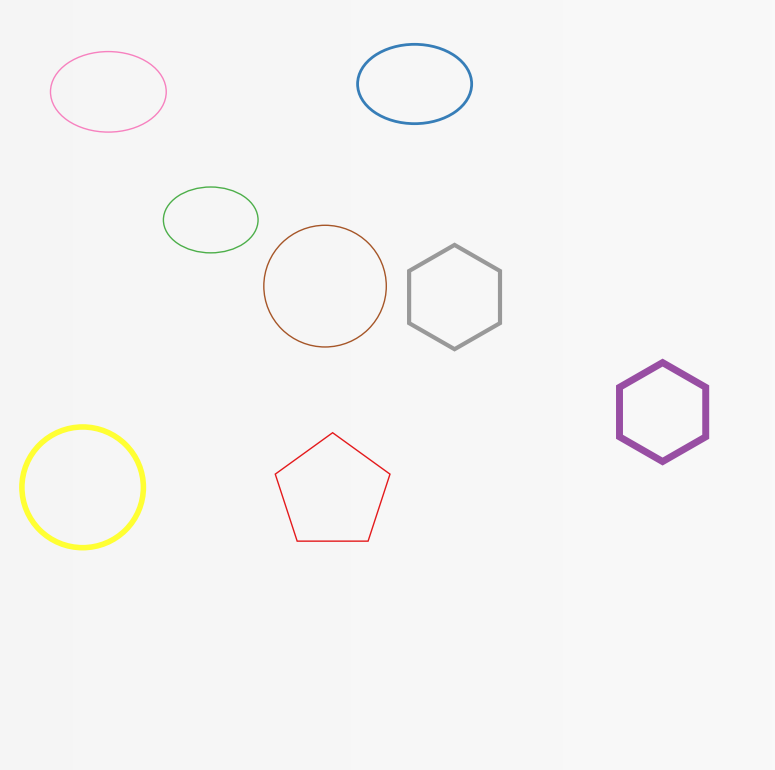[{"shape": "pentagon", "thickness": 0.5, "radius": 0.39, "center": [0.429, 0.36]}, {"shape": "oval", "thickness": 1, "radius": 0.37, "center": [0.535, 0.891]}, {"shape": "oval", "thickness": 0.5, "radius": 0.31, "center": [0.272, 0.714]}, {"shape": "hexagon", "thickness": 2.5, "radius": 0.32, "center": [0.855, 0.465]}, {"shape": "circle", "thickness": 2, "radius": 0.39, "center": [0.107, 0.367]}, {"shape": "circle", "thickness": 0.5, "radius": 0.4, "center": [0.419, 0.628]}, {"shape": "oval", "thickness": 0.5, "radius": 0.37, "center": [0.14, 0.881]}, {"shape": "hexagon", "thickness": 1.5, "radius": 0.34, "center": [0.587, 0.614]}]